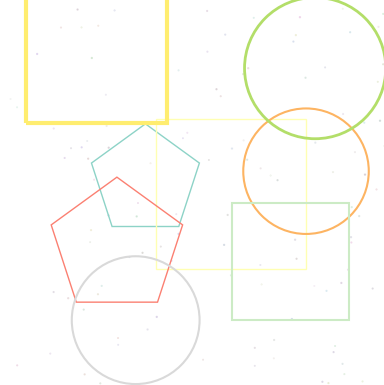[{"shape": "pentagon", "thickness": 1, "radius": 0.74, "center": [0.378, 0.531]}, {"shape": "square", "thickness": 1, "radius": 0.97, "center": [0.601, 0.497]}, {"shape": "pentagon", "thickness": 1, "radius": 0.9, "center": [0.304, 0.36]}, {"shape": "circle", "thickness": 1.5, "radius": 0.81, "center": [0.795, 0.555]}, {"shape": "circle", "thickness": 2, "radius": 0.92, "center": [0.819, 0.823]}, {"shape": "circle", "thickness": 1.5, "radius": 0.83, "center": [0.352, 0.168]}, {"shape": "square", "thickness": 1.5, "radius": 0.76, "center": [0.754, 0.322]}, {"shape": "square", "thickness": 3, "radius": 0.91, "center": [0.251, 0.864]}]